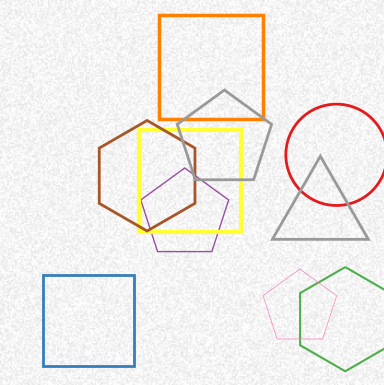[{"shape": "circle", "thickness": 2, "radius": 0.66, "center": [0.874, 0.598]}, {"shape": "square", "thickness": 2, "radius": 0.59, "center": [0.23, 0.169]}, {"shape": "hexagon", "thickness": 1.5, "radius": 0.68, "center": [0.897, 0.171]}, {"shape": "pentagon", "thickness": 1, "radius": 0.6, "center": [0.48, 0.444]}, {"shape": "square", "thickness": 2.5, "radius": 0.68, "center": [0.548, 0.825]}, {"shape": "square", "thickness": 3, "radius": 0.66, "center": [0.493, 0.53]}, {"shape": "hexagon", "thickness": 2, "radius": 0.72, "center": [0.382, 0.544]}, {"shape": "pentagon", "thickness": 0.5, "radius": 0.5, "center": [0.779, 0.201]}, {"shape": "pentagon", "thickness": 2, "radius": 0.64, "center": [0.583, 0.637]}, {"shape": "triangle", "thickness": 2, "radius": 0.72, "center": [0.832, 0.45]}]